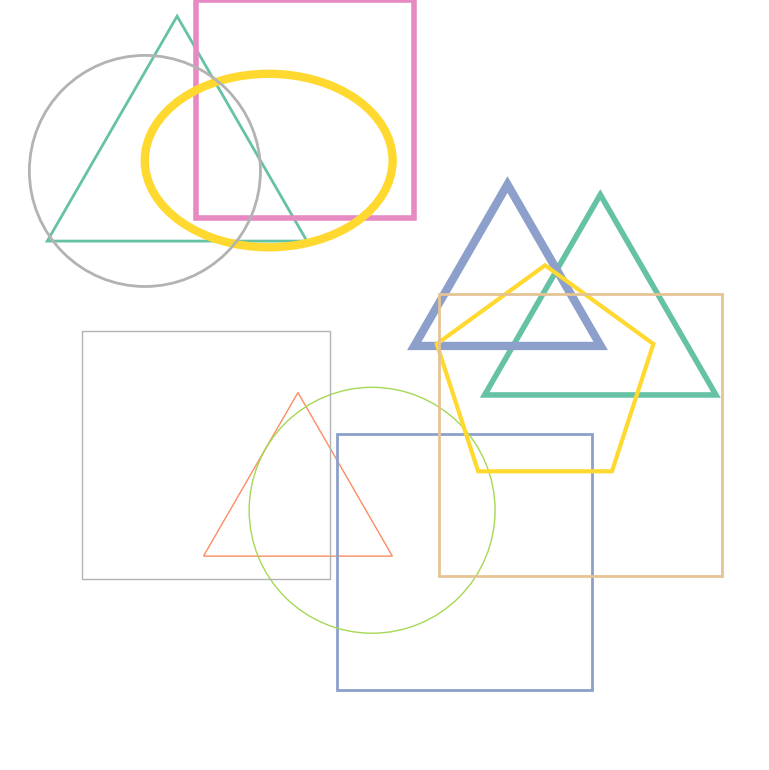[{"shape": "triangle", "thickness": 1, "radius": 0.97, "center": [0.23, 0.784]}, {"shape": "triangle", "thickness": 2, "radius": 0.87, "center": [0.78, 0.574]}, {"shape": "triangle", "thickness": 0.5, "radius": 0.71, "center": [0.387, 0.349]}, {"shape": "square", "thickness": 1, "radius": 0.83, "center": [0.603, 0.27]}, {"shape": "triangle", "thickness": 3, "radius": 0.7, "center": [0.659, 0.621]}, {"shape": "square", "thickness": 2, "radius": 0.71, "center": [0.396, 0.858]}, {"shape": "circle", "thickness": 0.5, "radius": 0.8, "center": [0.483, 0.337]}, {"shape": "pentagon", "thickness": 1.5, "radius": 0.74, "center": [0.708, 0.508]}, {"shape": "oval", "thickness": 3, "radius": 0.8, "center": [0.349, 0.792]}, {"shape": "square", "thickness": 1, "radius": 0.92, "center": [0.754, 0.436]}, {"shape": "circle", "thickness": 1, "radius": 0.75, "center": [0.188, 0.778]}, {"shape": "square", "thickness": 0.5, "radius": 0.81, "center": [0.267, 0.409]}]